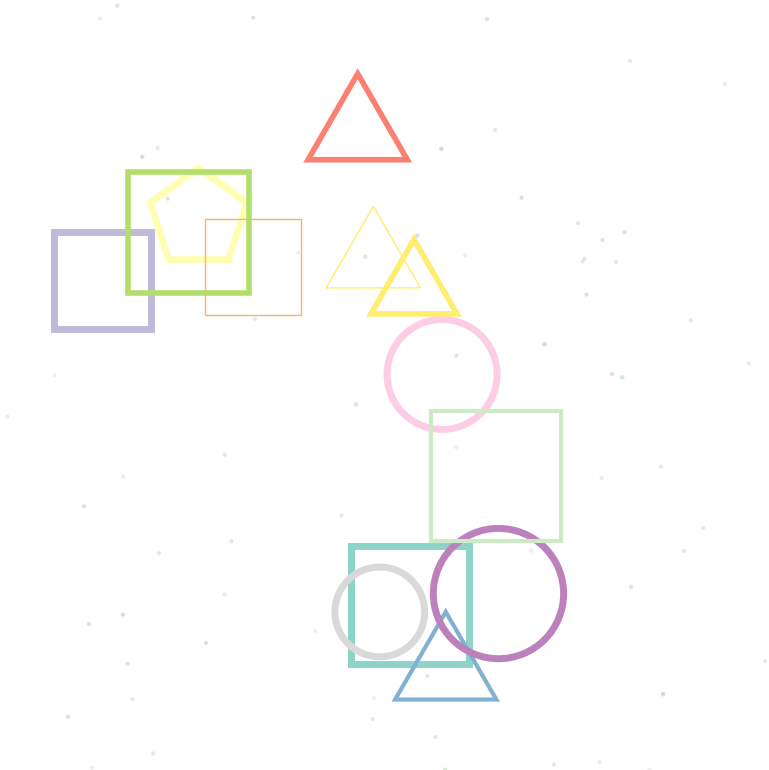[{"shape": "square", "thickness": 2.5, "radius": 0.38, "center": [0.533, 0.215]}, {"shape": "pentagon", "thickness": 2.5, "radius": 0.33, "center": [0.258, 0.716]}, {"shape": "square", "thickness": 2.5, "radius": 0.32, "center": [0.133, 0.636]}, {"shape": "triangle", "thickness": 2, "radius": 0.37, "center": [0.465, 0.83]}, {"shape": "triangle", "thickness": 1.5, "radius": 0.38, "center": [0.579, 0.129]}, {"shape": "square", "thickness": 0.5, "radius": 0.31, "center": [0.329, 0.653]}, {"shape": "square", "thickness": 2, "radius": 0.39, "center": [0.245, 0.698]}, {"shape": "circle", "thickness": 2.5, "radius": 0.36, "center": [0.574, 0.514]}, {"shape": "circle", "thickness": 2.5, "radius": 0.29, "center": [0.493, 0.205]}, {"shape": "circle", "thickness": 2.5, "radius": 0.42, "center": [0.647, 0.229]}, {"shape": "square", "thickness": 1.5, "radius": 0.42, "center": [0.644, 0.382]}, {"shape": "triangle", "thickness": 0.5, "radius": 0.35, "center": [0.485, 0.661]}, {"shape": "triangle", "thickness": 2, "radius": 0.32, "center": [0.538, 0.625]}]